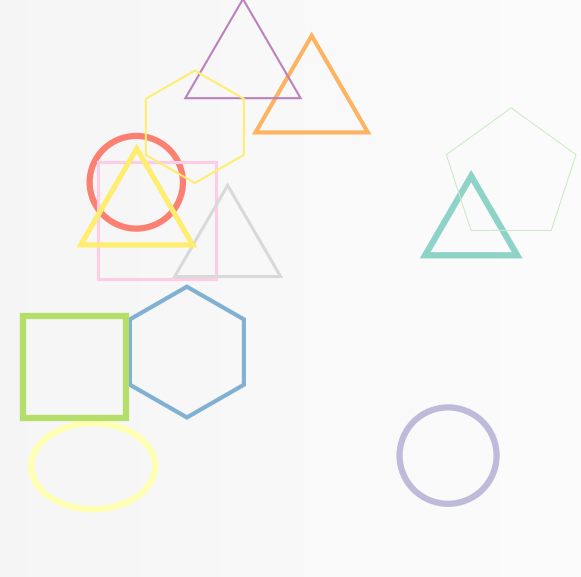[{"shape": "triangle", "thickness": 3, "radius": 0.46, "center": [0.811, 0.603]}, {"shape": "oval", "thickness": 3, "radius": 0.53, "center": [0.16, 0.192]}, {"shape": "circle", "thickness": 3, "radius": 0.42, "center": [0.771, 0.21]}, {"shape": "circle", "thickness": 3, "radius": 0.4, "center": [0.234, 0.684]}, {"shape": "hexagon", "thickness": 2, "radius": 0.57, "center": [0.322, 0.39]}, {"shape": "triangle", "thickness": 2, "radius": 0.56, "center": [0.536, 0.826]}, {"shape": "square", "thickness": 3, "radius": 0.44, "center": [0.128, 0.363]}, {"shape": "square", "thickness": 1.5, "radius": 0.51, "center": [0.27, 0.618]}, {"shape": "triangle", "thickness": 1.5, "radius": 0.53, "center": [0.392, 0.573]}, {"shape": "triangle", "thickness": 1, "radius": 0.57, "center": [0.418, 0.886]}, {"shape": "pentagon", "thickness": 0.5, "radius": 0.59, "center": [0.879, 0.695]}, {"shape": "hexagon", "thickness": 1, "radius": 0.49, "center": [0.335, 0.78]}, {"shape": "triangle", "thickness": 2.5, "radius": 0.56, "center": [0.235, 0.631]}]